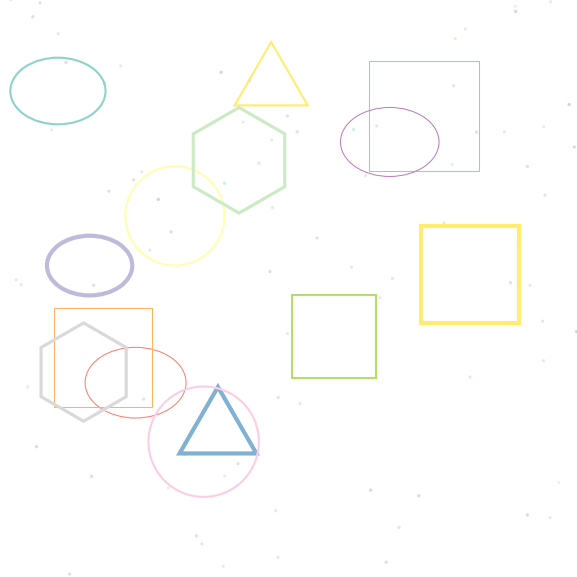[{"shape": "square", "thickness": 0.5, "radius": 0.47, "center": [0.734, 0.798]}, {"shape": "oval", "thickness": 1, "radius": 0.41, "center": [0.1, 0.842]}, {"shape": "circle", "thickness": 1, "radius": 0.43, "center": [0.303, 0.625]}, {"shape": "oval", "thickness": 2, "radius": 0.37, "center": [0.155, 0.539]}, {"shape": "oval", "thickness": 0.5, "radius": 0.44, "center": [0.235, 0.336]}, {"shape": "triangle", "thickness": 2, "radius": 0.38, "center": [0.377, 0.252]}, {"shape": "square", "thickness": 0.5, "radius": 0.43, "center": [0.179, 0.38]}, {"shape": "square", "thickness": 1, "radius": 0.36, "center": [0.578, 0.416]}, {"shape": "circle", "thickness": 1, "radius": 0.48, "center": [0.353, 0.234]}, {"shape": "hexagon", "thickness": 1.5, "radius": 0.43, "center": [0.145, 0.355]}, {"shape": "oval", "thickness": 0.5, "radius": 0.43, "center": [0.675, 0.753]}, {"shape": "hexagon", "thickness": 1.5, "radius": 0.46, "center": [0.414, 0.722]}, {"shape": "triangle", "thickness": 1, "radius": 0.37, "center": [0.47, 0.853]}, {"shape": "square", "thickness": 2, "radius": 0.42, "center": [0.814, 0.524]}]